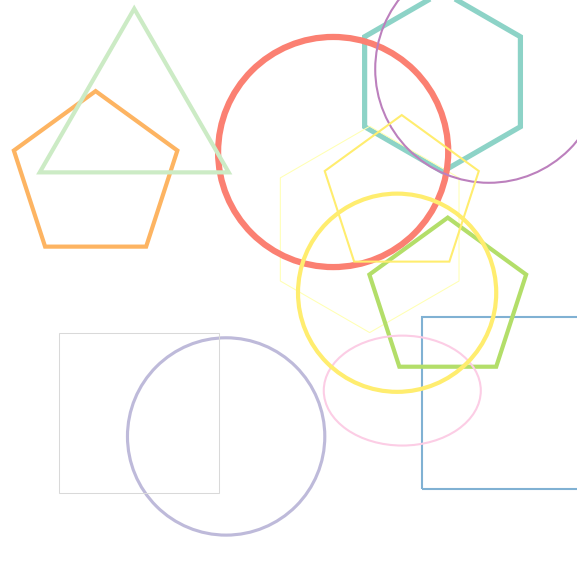[{"shape": "hexagon", "thickness": 2.5, "radius": 0.78, "center": [0.766, 0.858]}, {"shape": "hexagon", "thickness": 0.5, "radius": 0.89, "center": [0.64, 0.602]}, {"shape": "circle", "thickness": 1.5, "radius": 0.85, "center": [0.392, 0.243]}, {"shape": "circle", "thickness": 3, "radius": 1.0, "center": [0.577, 0.736]}, {"shape": "square", "thickness": 1, "radius": 0.75, "center": [0.881, 0.301]}, {"shape": "pentagon", "thickness": 2, "radius": 0.74, "center": [0.166, 0.693]}, {"shape": "pentagon", "thickness": 2, "radius": 0.71, "center": [0.775, 0.48]}, {"shape": "oval", "thickness": 1, "radius": 0.68, "center": [0.697, 0.323]}, {"shape": "square", "thickness": 0.5, "radius": 0.69, "center": [0.241, 0.283]}, {"shape": "circle", "thickness": 1, "radius": 0.98, "center": [0.847, 0.879]}, {"shape": "triangle", "thickness": 2, "radius": 0.94, "center": [0.232, 0.795]}, {"shape": "pentagon", "thickness": 1, "radius": 0.7, "center": [0.696, 0.66]}, {"shape": "circle", "thickness": 2, "radius": 0.86, "center": [0.688, 0.492]}]